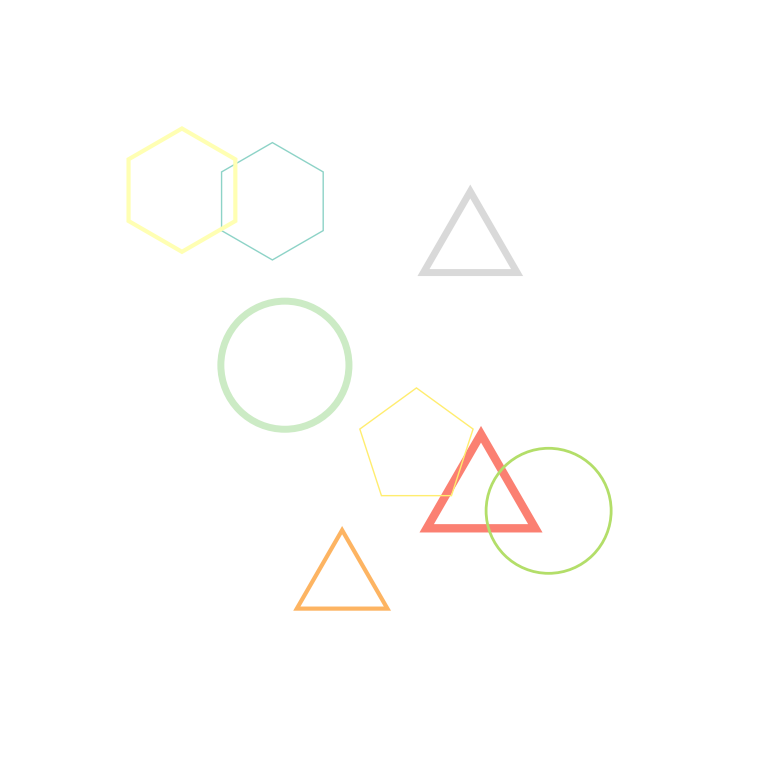[{"shape": "hexagon", "thickness": 0.5, "radius": 0.38, "center": [0.354, 0.739]}, {"shape": "hexagon", "thickness": 1.5, "radius": 0.4, "center": [0.236, 0.753]}, {"shape": "triangle", "thickness": 3, "radius": 0.41, "center": [0.625, 0.355]}, {"shape": "triangle", "thickness": 1.5, "radius": 0.34, "center": [0.444, 0.244]}, {"shape": "circle", "thickness": 1, "radius": 0.41, "center": [0.712, 0.337]}, {"shape": "triangle", "thickness": 2.5, "radius": 0.35, "center": [0.611, 0.681]}, {"shape": "circle", "thickness": 2.5, "radius": 0.42, "center": [0.37, 0.526]}, {"shape": "pentagon", "thickness": 0.5, "radius": 0.39, "center": [0.541, 0.419]}]